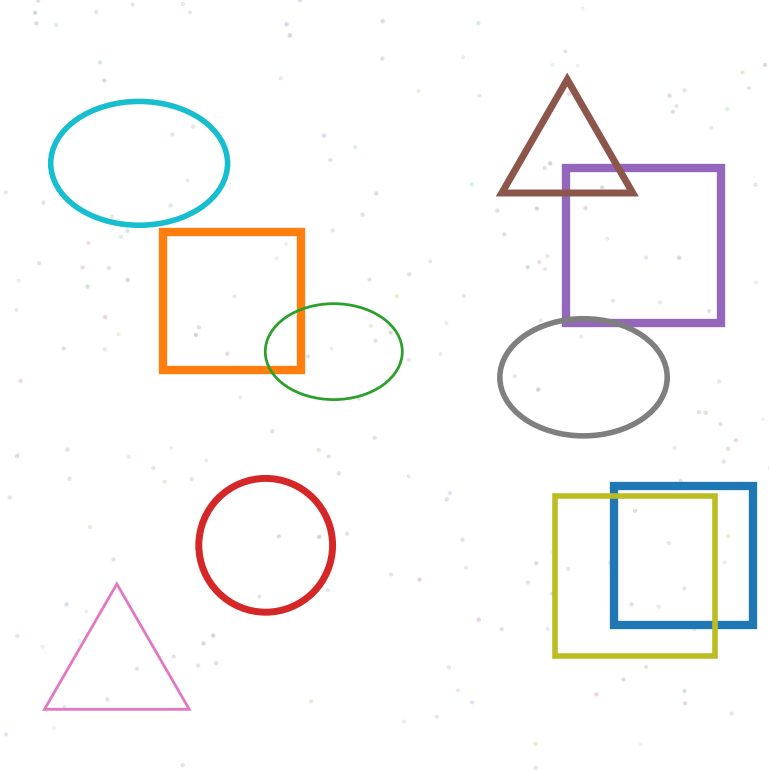[{"shape": "square", "thickness": 3, "radius": 0.45, "center": [0.888, 0.278]}, {"shape": "square", "thickness": 3, "radius": 0.45, "center": [0.301, 0.609]}, {"shape": "oval", "thickness": 1, "radius": 0.44, "center": [0.433, 0.543]}, {"shape": "circle", "thickness": 2.5, "radius": 0.43, "center": [0.345, 0.292]}, {"shape": "square", "thickness": 3, "radius": 0.5, "center": [0.835, 0.682]}, {"shape": "triangle", "thickness": 2.5, "radius": 0.49, "center": [0.737, 0.798]}, {"shape": "triangle", "thickness": 1, "radius": 0.54, "center": [0.152, 0.133]}, {"shape": "oval", "thickness": 2, "radius": 0.54, "center": [0.758, 0.51]}, {"shape": "square", "thickness": 2, "radius": 0.52, "center": [0.825, 0.252]}, {"shape": "oval", "thickness": 2, "radius": 0.57, "center": [0.181, 0.788]}]